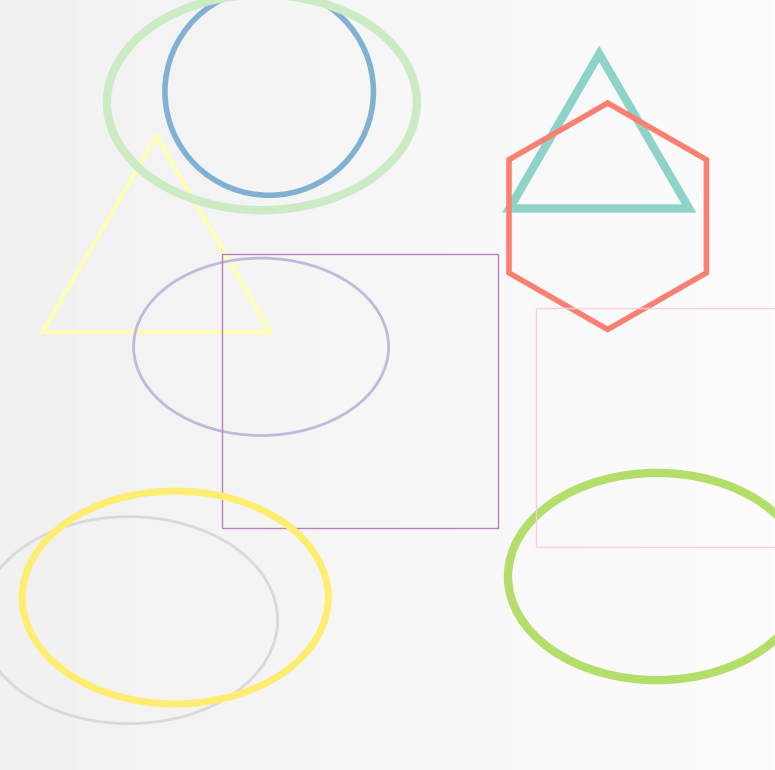[{"shape": "triangle", "thickness": 3, "radius": 0.67, "center": [0.773, 0.796]}, {"shape": "triangle", "thickness": 1.5, "radius": 0.85, "center": [0.202, 0.653]}, {"shape": "oval", "thickness": 1, "radius": 0.82, "center": [0.337, 0.55]}, {"shape": "hexagon", "thickness": 2, "radius": 0.74, "center": [0.784, 0.719]}, {"shape": "circle", "thickness": 2, "radius": 0.67, "center": [0.347, 0.881]}, {"shape": "oval", "thickness": 3, "radius": 0.96, "center": [0.848, 0.251]}, {"shape": "square", "thickness": 0.5, "radius": 0.78, "center": [0.847, 0.444]}, {"shape": "oval", "thickness": 1, "radius": 0.96, "center": [0.166, 0.195]}, {"shape": "square", "thickness": 0.5, "radius": 0.89, "center": [0.465, 0.492]}, {"shape": "oval", "thickness": 3, "radius": 1.0, "center": [0.338, 0.867]}, {"shape": "oval", "thickness": 2.5, "radius": 0.99, "center": [0.226, 0.224]}]